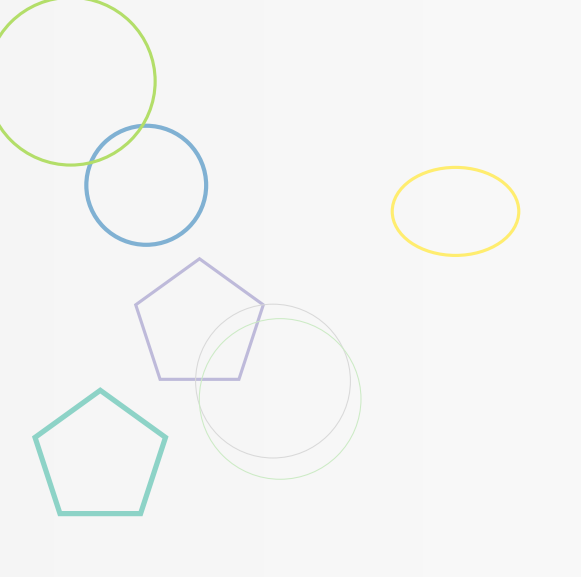[{"shape": "pentagon", "thickness": 2.5, "radius": 0.59, "center": [0.173, 0.205]}, {"shape": "pentagon", "thickness": 1.5, "radius": 0.58, "center": [0.343, 0.436]}, {"shape": "circle", "thickness": 2, "radius": 0.52, "center": [0.252, 0.678]}, {"shape": "circle", "thickness": 1.5, "radius": 0.73, "center": [0.122, 0.858]}, {"shape": "circle", "thickness": 0.5, "radius": 0.67, "center": [0.47, 0.339]}, {"shape": "circle", "thickness": 0.5, "radius": 0.7, "center": [0.482, 0.308]}, {"shape": "oval", "thickness": 1.5, "radius": 0.54, "center": [0.784, 0.633]}]